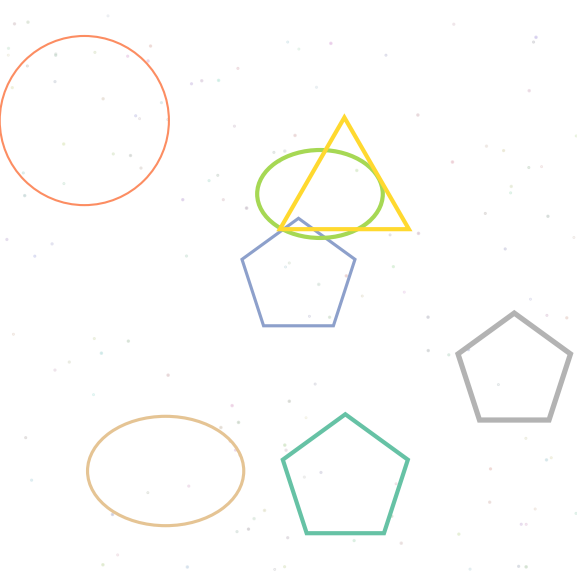[{"shape": "pentagon", "thickness": 2, "radius": 0.57, "center": [0.598, 0.168]}, {"shape": "circle", "thickness": 1, "radius": 0.73, "center": [0.146, 0.79]}, {"shape": "pentagon", "thickness": 1.5, "radius": 0.51, "center": [0.517, 0.518]}, {"shape": "oval", "thickness": 2, "radius": 0.54, "center": [0.554, 0.663]}, {"shape": "triangle", "thickness": 2, "radius": 0.64, "center": [0.596, 0.667]}, {"shape": "oval", "thickness": 1.5, "radius": 0.68, "center": [0.287, 0.184]}, {"shape": "pentagon", "thickness": 2.5, "radius": 0.51, "center": [0.89, 0.355]}]